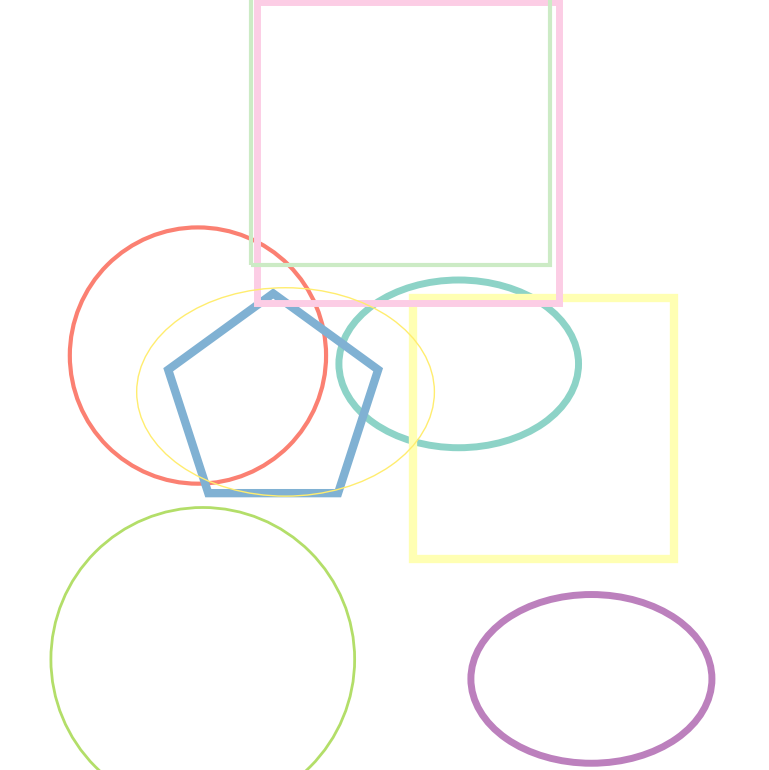[{"shape": "oval", "thickness": 2.5, "radius": 0.78, "center": [0.596, 0.527]}, {"shape": "square", "thickness": 3, "radius": 0.85, "center": [0.705, 0.444]}, {"shape": "circle", "thickness": 1.5, "radius": 0.83, "center": [0.257, 0.538]}, {"shape": "pentagon", "thickness": 3, "radius": 0.72, "center": [0.355, 0.476]}, {"shape": "circle", "thickness": 1, "radius": 0.99, "center": [0.263, 0.144]}, {"shape": "square", "thickness": 2.5, "radius": 0.98, "center": [0.53, 0.801]}, {"shape": "oval", "thickness": 2.5, "radius": 0.78, "center": [0.768, 0.118]}, {"shape": "square", "thickness": 1.5, "radius": 0.97, "center": [0.52, 0.85]}, {"shape": "oval", "thickness": 0.5, "radius": 0.97, "center": [0.371, 0.491]}]